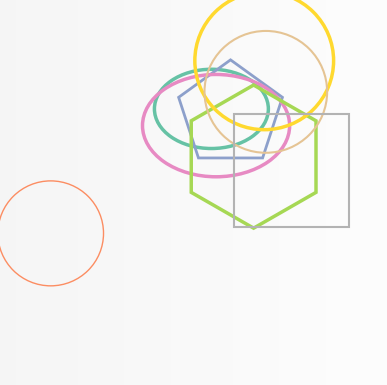[{"shape": "oval", "thickness": 2.5, "radius": 0.74, "center": [0.546, 0.717]}, {"shape": "circle", "thickness": 1, "radius": 0.68, "center": [0.131, 0.394]}, {"shape": "pentagon", "thickness": 2, "radius": 0.7, "center": [0.595, 0.704]}, {"shape": "oval", "thickness": 2.5, "radius": 0.95, "center": [0.558, 0.674]}, {"shape": "hexagon", "thickness": 2.5, "radius": 0.93, "center": [0.655, 0.593]}, {"shape": "circle", "thickness": 2.5, "radius": 0.9, "center": [0.682, 0.842]}, {"shape": "circle", "thickness": 1.5, "radius": 0.79, "center": [0.686, 0.761]}, {"shape": "square", "thickness": 1.5, "radius": 0.74, "center": [0.752, 0.557]}]